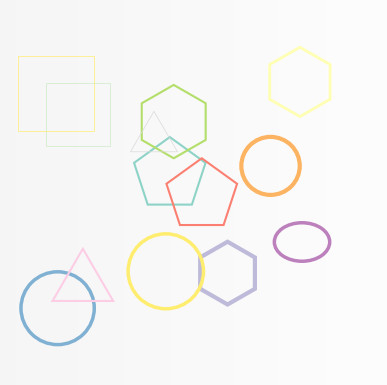[{"shape": "pentagon", "thickness": 1.5, "radius": 0.48, "center": [0.438, 0.547]}, {"shape": "hexagon", "thickness": 2, "radius": 0.45, "center": [0.774, 0.787]}, {"shape": "hexagon", "thickness": 3, "radius": 0.41, "center": [0.587, 0.291]}, {"shape": "pentagon", "thickness": 1.5, "radius": 0.48, "center": [0.521, 0.493]}, {"shape": "circle", "thickness": 2.5, "radius": 0.47, "center": [0.149, 0.199]}, {"shape": "circle", "thickness": 3, "radius": 0.38, "center": [0.698, 0.569]}, {"shape": "hexagon", "thickness": 1.5, "radius": 0.48, "center": [0.448, 0.684]}, {"shape": "triangle", "thickness": 1.5, "radius": 0.45, "center": [0.214, 0.263]}, {"shape": "triangle", "thickness": 0.5, "radius": 0.35, "center": [0.397, 0.641]}, {"shape": "oval", "thickness": 2.5, "radius": 0.36, "center": [0.779, 0.371]}, {"shape": "square", "thickness": 0.5, "radius": 0.41, "center": [0.201, 0.704]}, {"shape": "square", "thickness": 0.5, "radius": 0.49, "center": [0.145, 0.757]}, {"shape": "circle", "thickness": 2.5, "radius": 0.49, "center": [0.428, 0.295]}]